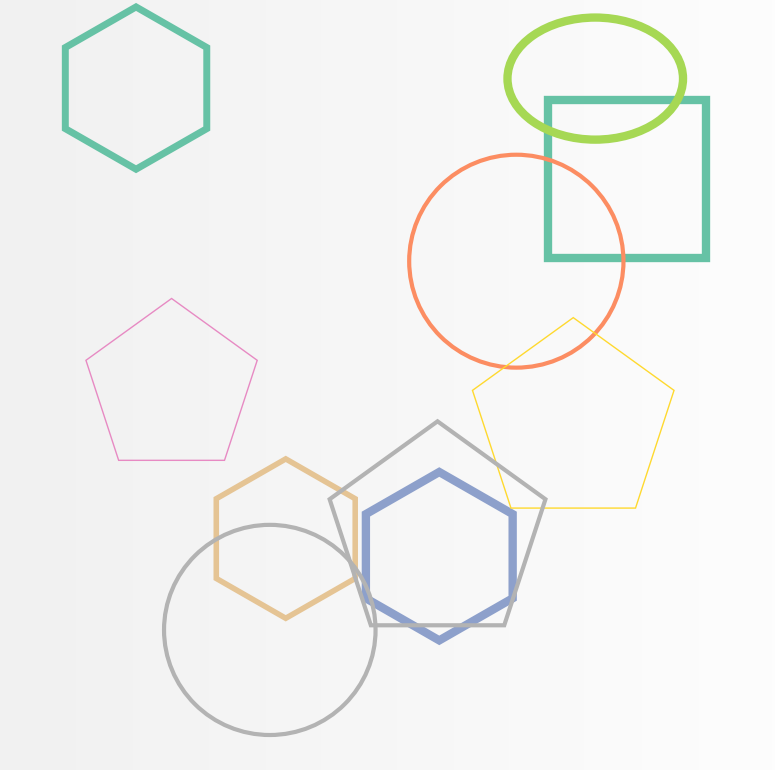[{"shape": "square", "thickness": 3, "radius": 0.51, "center": [0.809, 0.767]}, {"shape": "hexagon", "thickness": 2.5, "radius": 0.53, "center": [0.176, 0.886]}, {"shape": "circle", "thickness": 1.5, "radius": 0.69, "center": [0.666, 0.661]}, {"shape": "hexagon", "thickness": 3, "radius": 0.55, "center": [0.567, 0.278]}, {"shape": "pentagon", "thickness": 0.5, "radius": 0.58, "center": [0.221, 0.496]}, {"shape": "oval", "thickness": 3, "radius": 0.57, "center": [0.768, 0.898]}, {"shape": "pentagon", "thickness": 0.5, "radius": 0.68, "center": [0.74, 0.451]}, {"shape": "hexagon", "thickness": 2, "radius": 0.52, "center": [0.369, 0.301]}, {"shape": "circle", "thickness": 1.5, "radius": 0.68, "center": [0.348, 0.182]}, {"shape": "pentagon", "thickness": 1.5, "radius": 0.73, "center": [0.565, 0.306]}]